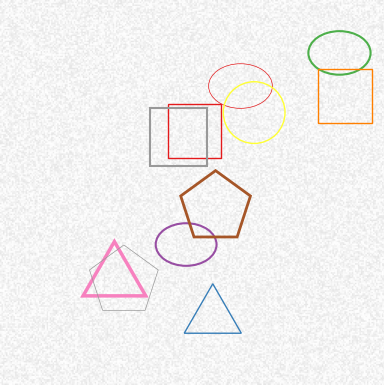[{"shape": "oval", "thickness": 0.5, "radius": 0.41, "center": [0.625, 0.777]}, {"shape": "square", "thickness": 1, "radius": 0.34, "center": [0.506, 0.66]}, {"shape": "triangle", "thickness": 1, "radius": 0.43, "center": [0.553, 0.177]}, {"shape": "oval", "thickness": 1.5, "radius": 0.4, "center": [0.882, 0.863]}, {"shape": "oval", "thickness": 1.5, "radius": 0.4, "center": [0.483, 0.365]}, {"shape": "square", "thickness": 1, "radius": 0.35, "center": [0.897, 0.75]}, {"shape": "circle", "thickness": 1, "radius": 0.4, "center": [0.66, 0.708]}, {"shape": "pentagon", "thickness": 2, "radius": 0.48, "center": [0.56, 0.462]}, {"shape": "triangle", "thickness": 2.5, "radius": 0.47, "center": [0.297, 0.279]}, {"shape": "pentagon", "thickness": 0.5, "radius": 0.47, "center": [0.322, 0.27]}, {"shape": "square", "thickness": 1.5, "radius": 0.37, "center": [0.464, 0.644]}]